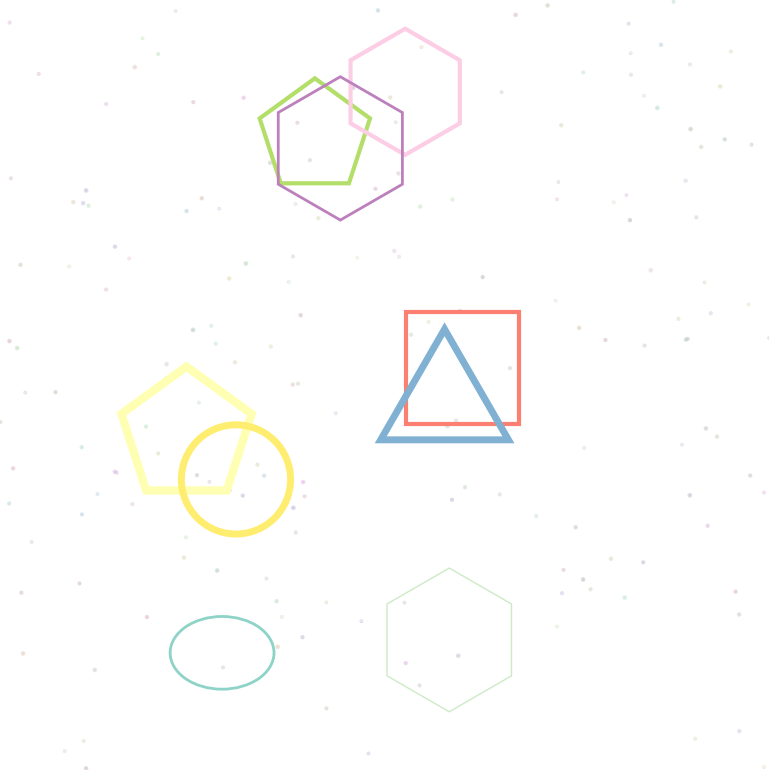[{"shape": "oval", "thickness": 1, "radius": 0.34, "center": [0.288, 0.152]}, {"shape": "pentagon", "thickness": 3, "radius": 0.44, "center": [0.242, 0.435]}, {"shape": "square", "thickness": 1.5, "radius": 0.37, "center": [0.6, 0.522]}, {"shape": "triangle", "thickness": 2.5, "radius": 0.48, "center": [0.577, 0.477]}, {"shape": "pentagon", "thickness": 1.5, "radius": 0.38, "center": [0.409, 0.823]}, {"shape": "hexagon", "thickness": 1.5, "radius": 0.41, "center": [0.526, 0.881]}, {"shape": "hexagon", "thickness": 1, "radius": 0.47, "center": [0.442, 0.807]}, {"shape": "hexagon", "thickness": 0.5, "radius": 0.47, "center": [0.583, 0.169]}, {"shape": "circle", "thickness": 2.5, "radius": 0.35, "center": [0.306, 0.377]}]